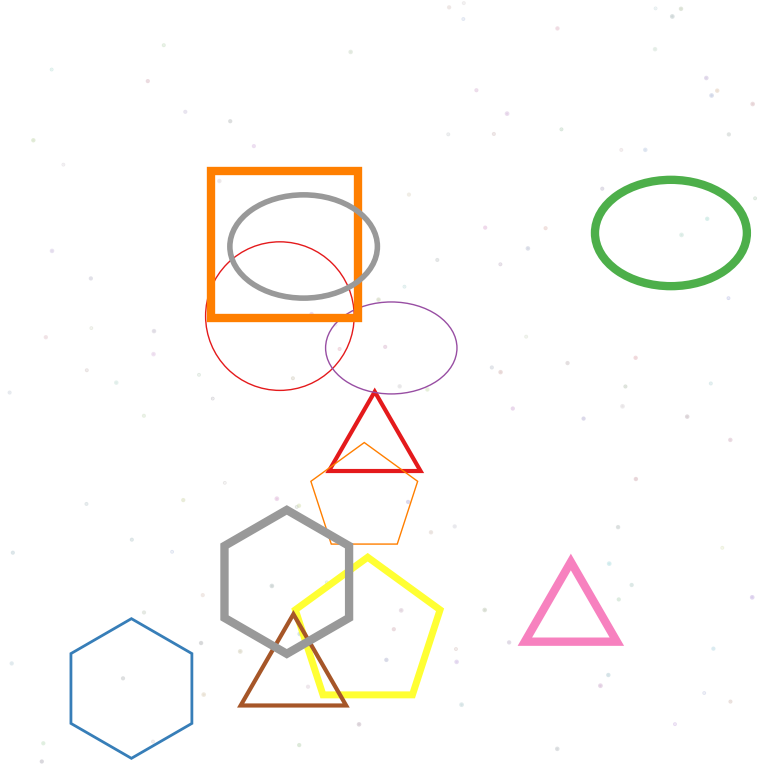[{"shape": "circle", "thickness": 0.5, "radius": 0.48, "center": [0.363, 0.589]}, {"shape": "triangle", "thickness": 1.5, "radius": 0.34, "center": [0.487, 0.423]}, {"shape": "hexagon", "thickness": 1, "radius": 0.45, "center": [0.171, 0.106]}, {"shape": "oval", "thickness": 3, "radius": 0.49, "center": [0.871, 0.697]}, {"shape": "oval", "thickness": 0.5, "radius": 0.43, "center": [0.508, 0.548]}, {"shape": "square", "thickness": 3, "radius": 0.48, "center": [0.37, 0.683]}, {"shape": "pentagon", "thickness": 0.5, "radius": 0.36, "center": [0.473, 0.352]}, {"shape": "pentagon", "thickness": 2.5, "radius": 0.49, "center": [0.478, 0.178]}, {"shape": "triangle", "thickness": 1.5, "radius": 0.4, "center": [0.381, 0.123]}, {"shape": "triangle", "thickness": 3, "radius": 0.34, "center": [0.741, 0.201]}, {"shape": "oval", "thickness": 2, "radius": 0.48, "center": [0.394, 0.68]}, {"shape": "hexagon", "thickness": 3, "radius": 0.47, "center": [0.372, 0.244]}]